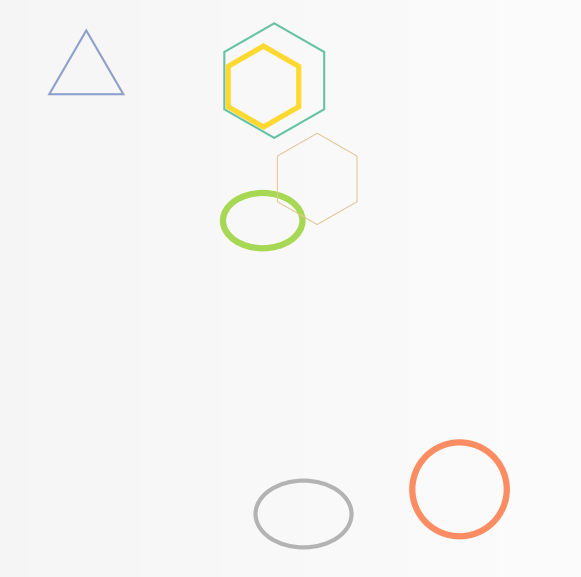[{"shape": "hexagon", "thickness": 1, "radius": 0.5, "center": [0.472, 0.86]}, {"shape": "circle", "thickness": 3, "radius": 0.41, "center": [0.791, 0.152]}, {"shape": "triangle", "thickness": 1, "radius": 0.37, "center": [0.148, 0.873]}, {"shape": "oval", "thickness": 3, "radius": 0.34, "center": [0.452, 0.617]}, {"shape": "hexagon", "thickness": 2.5, "radius": 0.35, "center": [0.453, 0.849]}, {"shape": "hexagon", "thickness": 0.5, "radius": 0.4, "center": [0.546, 0.689]}, {"shape": "oval", "thickness": 2, "radius": 0.41, "center": [0.522, 0.109]}]